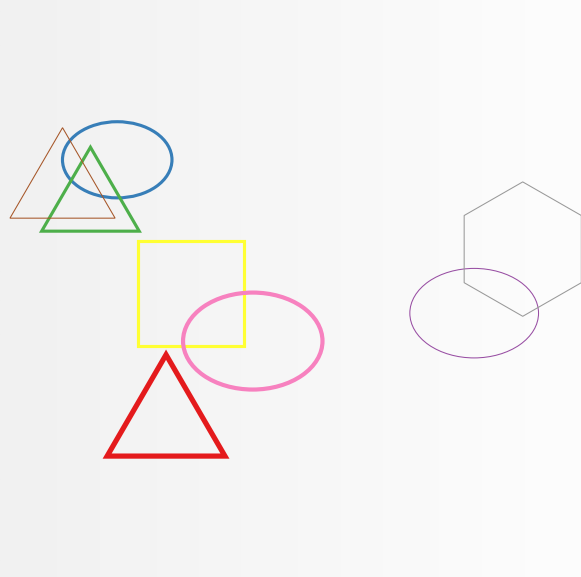[{"shape": "triangle", "thickness": 2.5, "radius": 0.59, "center": [0.286, 0.268]}, {"shape": "oval", "thickness": 1.5, "radius": 0.47, "center": [0.202, 0.722]}, {"shape": "triangle", "thickness": 1.5, "radius": 0.48, "center": [0.156, 0.647]}, {"shape": "oval", "thickness": 0.5, "radius": 0.55, "center": [0.816, 0.457]}, {"shape": "square", "thickness": 1.5, "radius": 0.45, "center": [0.328, 0.492]}, {"shape": "triangle", "thickness": 0.5, "radius": 0.52, "center": [0.108, 0.674]}, {"shape": "oval", "thickness": 2, "radius": 0.6, "center": [0.435, 0.409]}, {"shape": "hexagon", "thickness": 0.5, "radius": 0.58, "center": [0.899, 0.568]}]